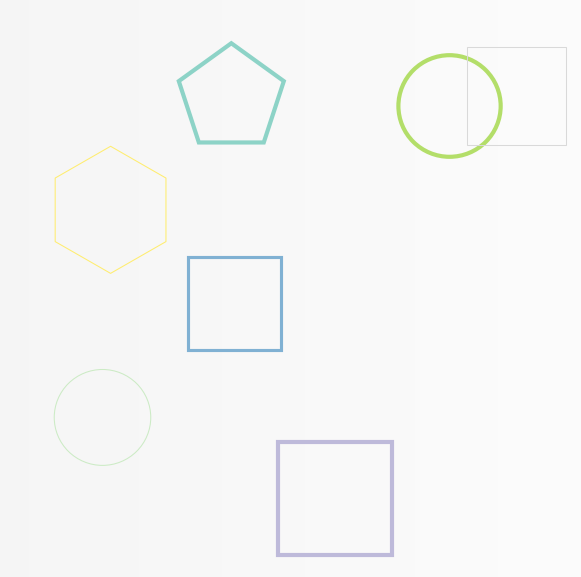[{"shape": "pentagon", "thickness": 2, "radius": 0.47, "center": [0.398, 0.829]}, {"shape": "square", "thickness": 2, "radius": 0.49, "center": [0.576, 0.136]}, {"shape": "square", "thickness": 1.5, "radius": 0.4, "center": [0.403, 0.474]}, {"shape": "circle", "thickness": 2, "radius": 0.44, "center": [0.773, 0.816]}, {"shape": "square", "thickness": 0.5, "radius": 0.42, "center": [0.889, 0.833]}, {"shape": "circle", "thickness": 0.5, "radius": 0.42, "center": [0.176, 0.276]}, {"shape": "hexagon", "thickness": 0.5, "radius": 0.55, "center": [0.19, 0.636]}]